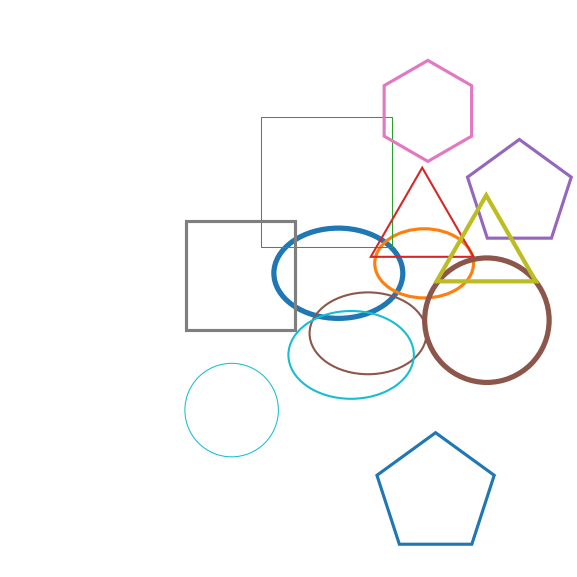[{"shape": "oval", "thickness": 2.5, "radius": 0.56, "center": [0.586, 0.526]}, {"shape": "pentagon", "thickness": 1.5, "radius": 0.53, "center": [0.754, 0.143]}, {"shape": "oval", "thickness": 1.5, "radius": 0.43, "center": [0.734, 0.543]}, {"shape": "square", "thickness": 0.5, "radius": 0.57, "center": [0.566, 0.684]}, {"shape": "triangle", "thickness": 1, "radius": 0.51, "center": [0.731, 0.606]}, {"shape": "pentagon", "thickness": 1.5, "radius": 0.47, "center": [0.899, 0.663]}, {"shape": "oval", "thickness": 1, "radius": 0.51, "center": [0.637, 0.422]}, {"shape": "circle", "thickness": 2.5, "radius": 0.54, "center": [0.843, 0.445]}, {"shape": "hexagon", "thickness": 1.5, "radius": 0.44, "center": [0.741, 0.807]}, {"shape": "square", "thickness": 1.5, "radius": 0.47, "center": [0.416, 0.523]}, {"shape": "triangle", "thickness": 2, "radius": 0.5, "center": [0.842, 0.562]}, {"shape": "oval", "thickness": 1, "radius": 0.54, "center": [0.608, 0.385]}, {"shape": "circle", "thickness": 0.5, "radius": 0.4, "center": [0.401, 0.289]}]